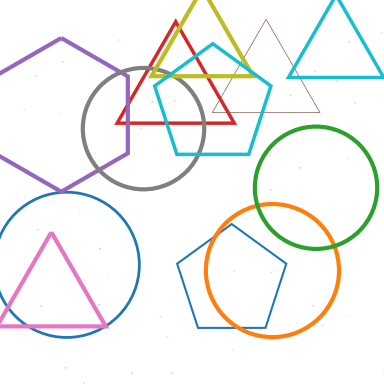[{"shape": "pentagon", "thickness": 1.5, "radius": 0.75, "center": [0.602, 0.269]}, {"shape": "circle", "thickness": 2, "radius": 0.94, "center": [0.173, 0.312]}, {"shape": "circle", "thickness": 3, "radius": 0.86, "center": [0.708, 0.297]}, {"shape": "circle", "thickness": 3, "radius": 0.79, "center": [0.821, 0.512]}, {"shape": "triangle", "thickness": 2.5, "radius": 0.88, "center": [0.456, 0.768]}, {"shape": "hexagon", "thickness": 3, "radius": 1.0, "center": [0.159, 0.702]}, {"shape": "triangle", "thickness": 0.5, "radius": 0.81, "center": [0.691, 0.788]}, {"shape": "triangle", "thickness": 3, "radius": 0.82, "center": [0.133, 0.234]}, {"shape": "circle", "thickness": 3, "radius": 0.79, "center": [0.373, 0.666]}, {"shape": "triangle", "thickness": 3, "radius": 0.76, "center": [0.525, 0.878]}, {"shape": "triangle", "thickness": 2.5, "radius": 0.71, "center": [0.873, 0.87]}, {"shape": "pentagon", "thickness": 2.5, "radius": 0.79, "center": [0.553, 0.728]}]